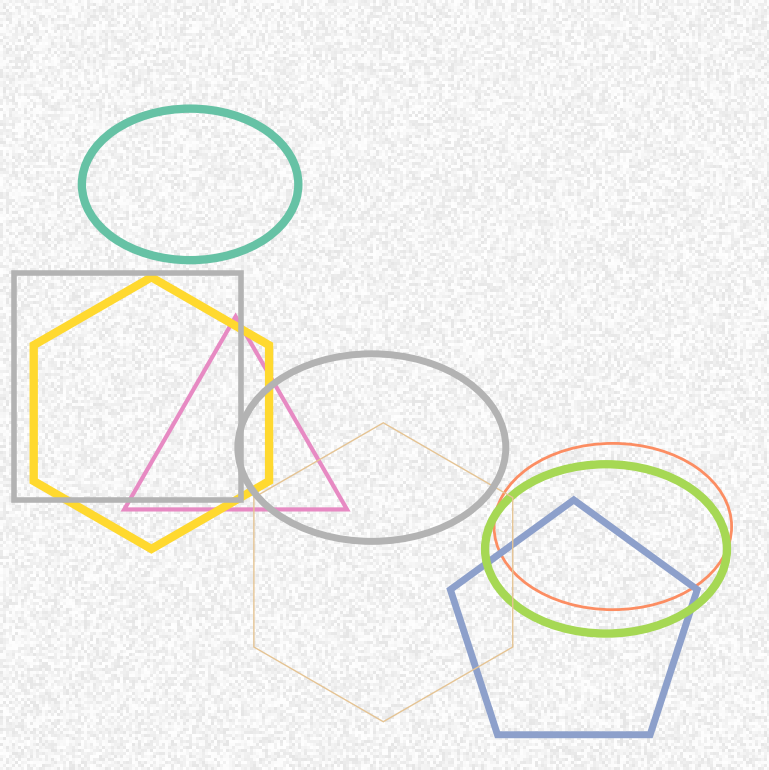[{"shape": "oval", "thickness": 3, "radius": 0.7, "center": [0.247, 0.761]}, {"shape": "oval", "thickness": 1, "radius": 0.77, "center": [0.796, 0.316]}, {"shape": "pentagon", "thickness": 2.5, "radius": 0.84, "center": [0.745, 0.182]}, {"shape": "triangle", "thickness": 1.5, "radius": 0.84, "center": [0.306, 0.422]}, {"shape": "oval", "thickness": 3, "radius": 0.79, "center": [0.787, 0.287]}, {"shape": "hexagon", "thickness": 3, "radius": 0.88, "center": [0.197, 0.463]}, {"shape": "hexagon", "thickness": 0.5, "radius": 0.97, "center": [0.498, 0.257]}, {"shape": "oval", "thickness": 2.5, "radius": 0.87, "center": [0.483, 0.419]}, {"shape": "square", "thickness": 2, "radius": 0.74, "center": [0.166, 0.498]}]